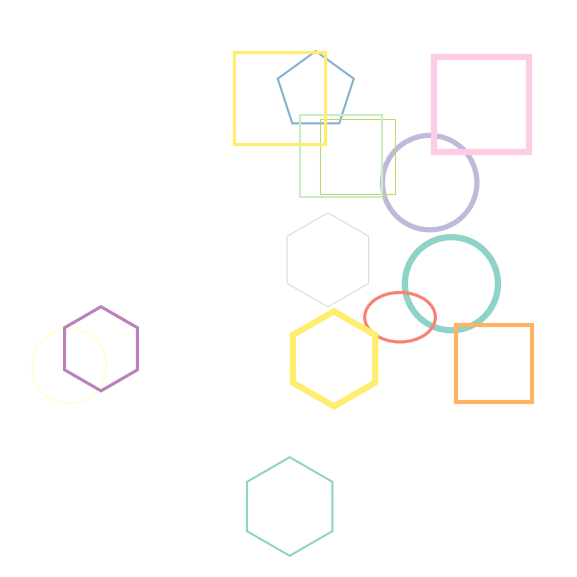[{"shape": "circle", "thickness": 3, "radius": 0.4, "center": [0.782, 0.508]}, {"shape": "hexagon", "thickness": 1, "radius": 0.43, "center": [0.502, 0.122]}, {"shape": "circle", "thickness": 0.5, "radius": 0.32, "center": [0.12, 0.365]}, {"shape": "circle", "thickness": 2.5, "radius": 0.41, "center": [0.744, 0.683]}, {"shape": "oval", "thickness": 1.5, "radius": 0.31, "center": [0.693, 0.45]}, {"shape": "pentagon", "thickness": 1, "radius": 0.35, "center": [0.547, 0.841]}, {"shape": "square", "thickness": 2, "radius": 0.33, "center": [0.856, 0.37]}, {"shape": "square", "thickness": 0.5, "radius": 0.33, "center": [0.619, 0.728]}, {"shape": "square", "thickness": 3, "radius": 0.41, "center": [0.834, 0.818]}, {"shape": "hexagon", "thickness": 0.5, "radius": 0.41, "center": [0.568, 0.549]}, {"shape": "hexagon", "thickness": 1.5, "radius": 0.36, "center": [0.175, 0.395]}, {"shape": "square", "thickness": 1, "radius": 0.36, "center": [0.591, 0.73]}, {"shape": "square", "thickness": 1.5, "radius": 0.4, "center": [0.484, 0.83]}, {"shape": "hexagon", "thickness": 3, "radius": 0.41, "center": [0.578, 0.378]}]